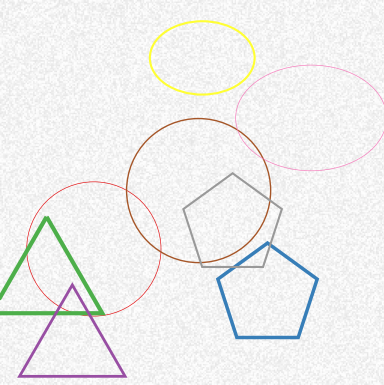[{"shape": "circle", "thickness": 0.5, "radius": 0.87, "center": [0.244, 0.353]}, {"shape": "pentagon", "thickness": 2.5, "radius": 0.68, "center": [0.695, 0.233]}, {"shape": "triangle", "thickness": 3, "radius": 0.83, "center": [0.121, 0.27]}, {"shape": "triangle", "thickness": 2, "radius": 0.79, "center": [0.188, 0.102]}, {"shape": "oval", "thickness": 1.5, "radius": 0.68, "center": [0.525, 0.85]}, {"shape": "circle", "thickness": 1, "radius": 0.94, "center": [0.516, 0.505]}, {"shape": "oval", "thickness": 0.5, "radius": 0.98, "center": [0.808, 0.694]}, {"shape": "pentagon", "thickness": 1.5, "radius": 0.67, "center": [0.604, 0.415]}]